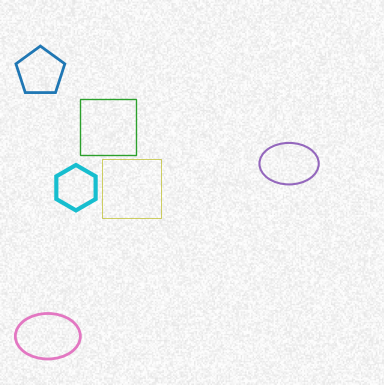[{"shape": "pentagon", "thickness": 2, "radius": 0.33, "center": [0.105, 0.814]}, {"shape": "square", "thickness": 1, "radius": 0.36, "center": [0.282, 0.671]}, {"shape": "oval", "thickness": 1.5, "radius": 0.39, "center": [0.751, 0.575]}, {"shape": "oval", "thickness": 2, "radius": 0.42, "center": [0.124, 0.127]}, {"shape": "square", "thickness": 0.5, "radius": 0.38, "center": [0.342, 0.51]}, {"shape": "hexagon", "thickness": 3, "radius": 0.29, "center": [0.197, 0.512]}]